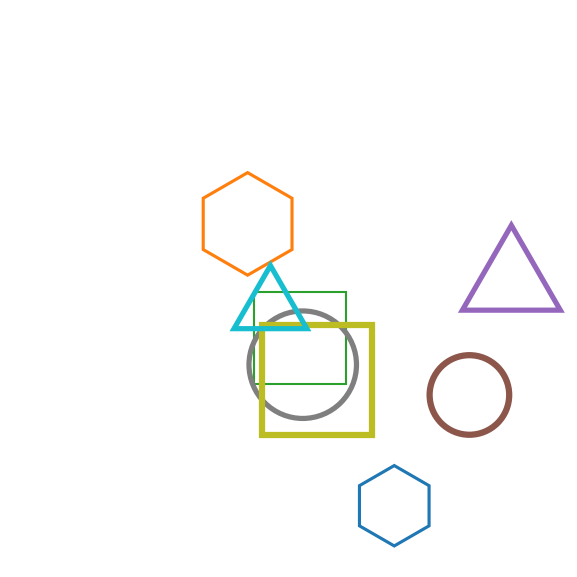[{"shape": "hexagon", "thickness": 1.5, "radius": 0.35, "center": [0.683, 0.123]}, {"shape": "hexagon", "thickness": 1.5, "radius": 0.44, "center": [0.429, 0.611]}, {"shape": "square", "thickness": 1, "radius": 0.4, "center": [0.519, 0.414]}, {"shape": "triangle", "thickness": 2.5, "radius": 0.49, "center": [0.885, 0.511]}, {"shape": "circle", "thickness": 3, "radius": 0.34, "center": [0.813, 0.315]}, {"shape": "circle", "thickness": 2.5, "radius": 0.47, "center": [0.524, 0.368]}, {"shape": "square", "thickness": 3, "radius": 0.48, "center": [0.548, 0.342]}, {"shape": "triangle", "thickness": 2.5, "radius": 0.36, "center": [0.468, 0.466]}]